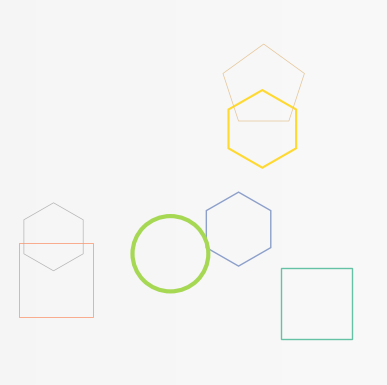[{"shape": "square", "thickness": 1, "radius": 0.46, "center": [0.817, 0.212]}, {"shape": "square", "thickness": 0.5, "radius": 0.48, "center": [0.145, 0.273]}, {"shape": "hexagon", "thickness": 1, "radius": 0.48, "center": [0.616, 0.405]}, {"shape": "circle", "thickness": 3, "radius": 0.49, "center": [0.44, 0.341]}, {"shape": "hexagon", "thickness": 1.5, "radius": 0.5, "center": [0.677, 0.665]}, {"shape": "pentagon", "thickness": 0.5, "radius": 0.55, "center": [0.68, 0.775]}, {"shape": "hexagon", "thickness": 0.5, "radius": 0.44, "center": [0.138, 0.385]}]